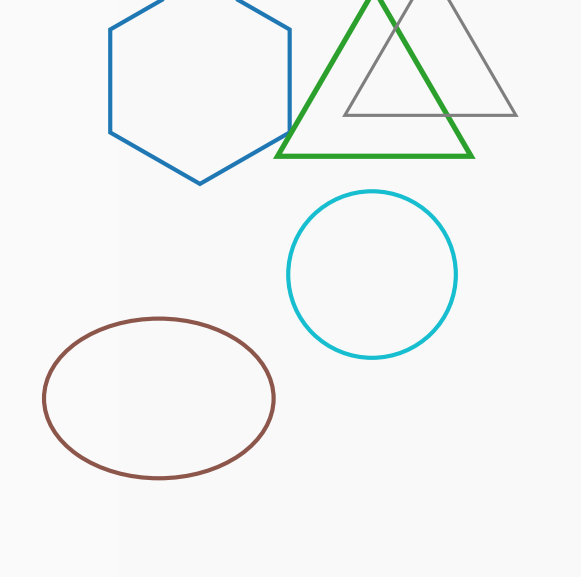[{"shape": "hexagon", "thickness": 2, "radius": 0.89, "center": [0.344, 0.859]}, {"shape": "triangle", "thickness": 2.5, "radius": 0.96, "center": [0.644, 0.825]}, {"shape": "oval", "thickness": 2, "radius": 0.99, "center": [0.273, 0.309]}, {"shape": "triangle", "thickness": 1.5, "radius": 0.85, "center": [0.74, 0.884]}, {"shape": "circle", "thickness": 2, "radius": 0.72, "center": [0.64, 0.524]}]